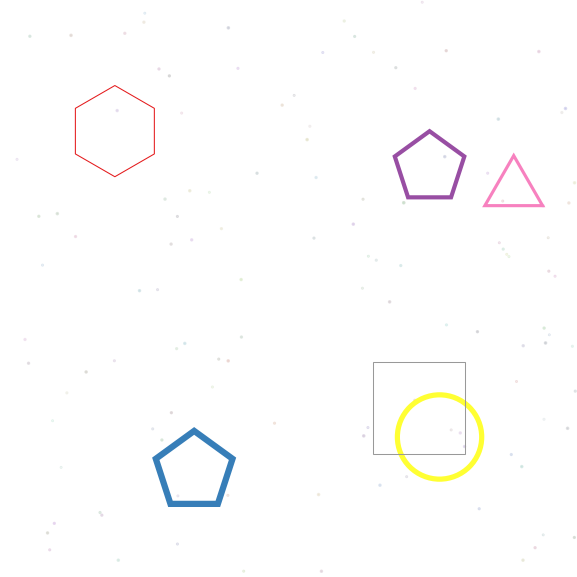[{"shape": "hexagon", "thickness": 0.5, "radius": 0.39, "center": [0.199, 0.772]}, {"shape": "pentagon", "thickness": 3, "radius": 0.35, "center": [0.336, 0.183]}, {"shape": "pentagon", "thickness": 2, "radius": 0.32, "center": [0.744, 0.709]}, {"shape": "circle", "thickness": 2.5, "radius": 0.37, "center": [0.761, 0.242]}, {"shape": "triangle", "thickness": 1.5, "radius": 0.29, "center": [0.89, 0.672]}, {"shape": "square", "thickness": 0.5, "radius": 0.4, "center": [0.725, 0.292]}]